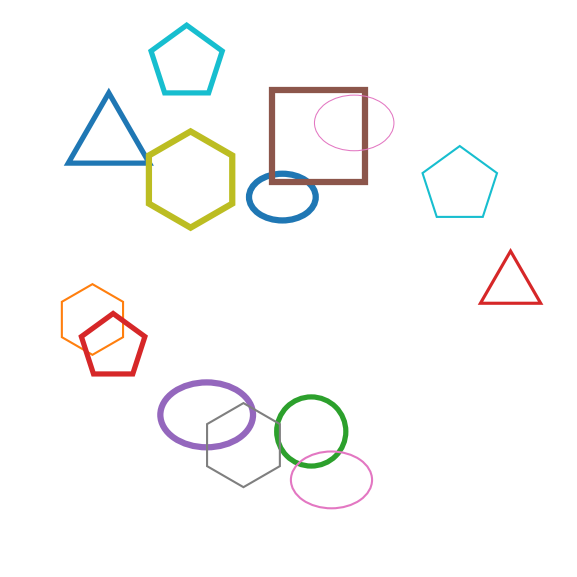[{"shape": "oval", "thickness": 3, "radius": 0.29, "center": [0.489, 0.658]}, {"shape": "triangle", "thickness": 2.5, "radius": 0.41, "center": [0.188, 0.757]}, {"shape": "hexagon", "thickness": 1, "radius": 0.31, "center": [0.16, 0.446]}, {"shape": "circle", "thickness": 2.5, "radius": 0.3, "center": [0.539, 0.252]}, {"shape": "pentagon", "thickness": 2.5, "radius": 0.29, "center": [0.196, 0.398]}, {"shape": "triangle", "thickness": 1.5, "radius": 0.3, "center": [0.884, 0.504]}, {"shape": "oval", "thickness": 3, "radius": 0.4, "center": [0.358, 0.281]}, {"shape": "square", "thickness": 3, "radius": 0.4, "center": [0.551, 0.764]}, {"shape": "oval", "thickness": 0.5, "radius": 0.34, "center": [0.613, 0.786]}, {"shape": "oval", "thickness": 1, "radius": 0.35, "center": [0.574, 0.168]}, {"shape": "hexagon", "thickness": 1, "radius": 0.36, "center": [0.422, 0.228]}, {"shape": "hexagon", "thickness": 3, "radius": 0.42, "center": [0.33, 0.688]}, {"shape": "pentagon", "thickness": 1, "radius": 0.34, "center": [0.796, 0.678]}, {"shape": "pentagon", "thickness": 2.5, "radius": 0.32, "center": [0.323, 0.891]}]